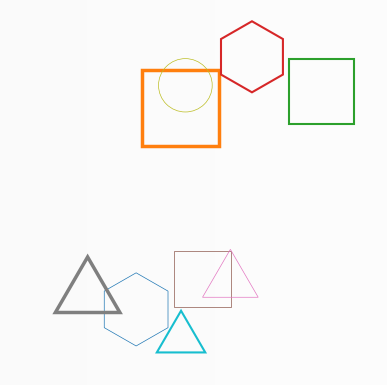[{"shape": "hexagon", "thickness": 0.5, "radius": 0.47, "center": [0.351, 0.196]}, {"shape": "square", "thickness": 2.5, "radius": 0.49, "center": [0.466, 0.72]}, {"shape": "square", "thickness": 1.5, "radius": 0.42, "center": [0.83, 0.762]}, {"shape": "hexagon", "thickness": 1.5, "radius": 0.46, "center": [0.65, 0.852]}, {"shape": "square", "thickness": 0.5, "radius": 0.37, "center": [0.522, 0.275]}, {"shape": "triangle", "thickness": 0.5, "radius": 0.41, "center": [0.594, 0.269]}, {"shape": "triangle", "thickness": 2.5, "radius": 0.48, "center": [0.226, 0.236]}, {"shape": "circle", "thickness": 0.5, "radius": 0.35, "center": [0.478, 0.778]}, {"shape": "triangle", "thickness": 1.5, "radius": 0.36, "center": [0.467, 0.121]}]